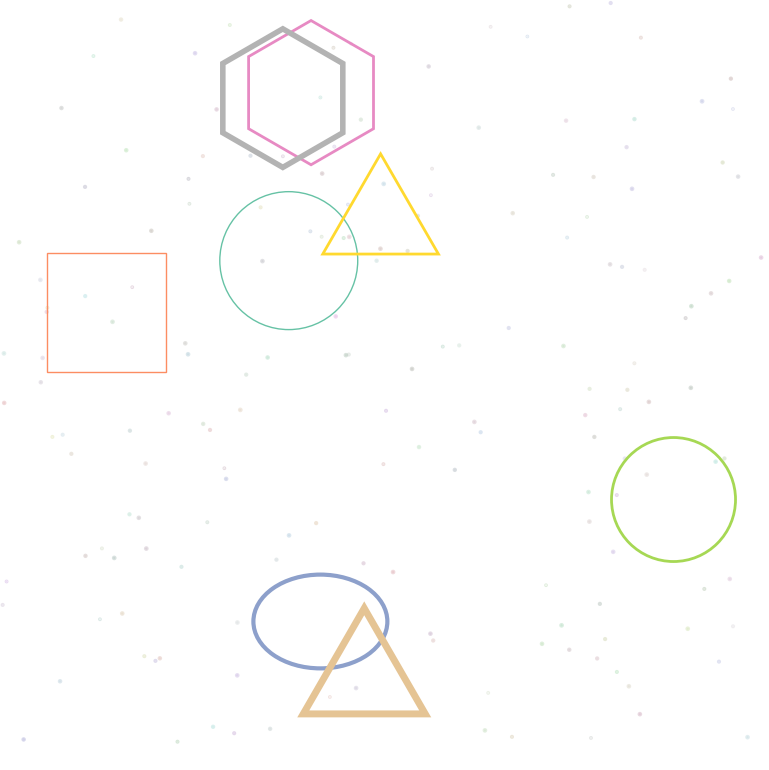[{"shape": "circle", "thickness": 0.5, "radius": 0.45, "center": [0.375, 0.662]}, {"shape": "square", "thickness": 0.5, "radius": 0.38, "center": [0.138, 0.594]}, {"shape": "oval", "thickness": 1.5, "radius": 0.43, "center": [0.416, 0.193]}, {"shape": "hexagon", "thickness": 1, "radius": 0.47, "center": [0.404, 0.88]}, {"shape": "circle", "thickness": 1, "radius": 0.4, "center": [0.875, 0.351]}, {"shape": "triangle", "thickness": 1, "radius": 0.43, "center": [0.494, 0.713]}, {"shape": "triangle", "thickness": 2.5, "radius": 0.46, "center": [0.473, 0.119]}, {"shape": "hexagon", "thickness": 2, "radius": 0.45, "center": [0.367, 0.873]}]